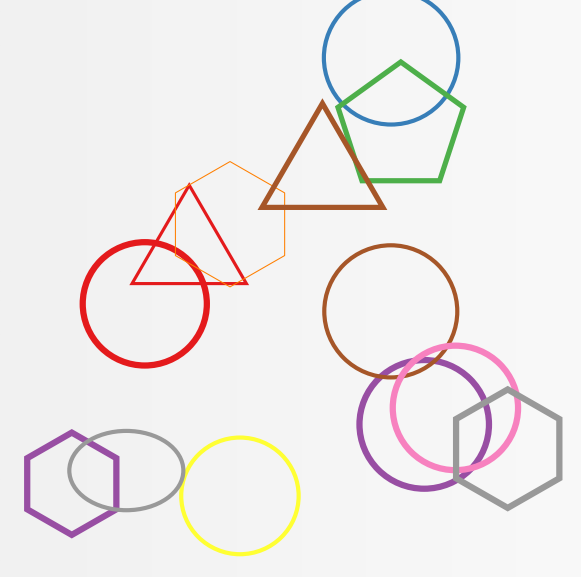[{"shape": "triangle", "thickness": 1.5, "radius": 0.57, "center": [0.326, 0.565]}, {"shape": "circle", "thickness": 3, "radius": 0.53, "center": [0.249, 0.473]}, {"shape": "circle", "thickness": 2, "radius": 0.58, "center": [0.673, 0.899]}, {"shape": "pentagon", "thickness": 2.5, "radius": 0.57, "center": [0.69, 0.778]}, {"shape": "hexagon", "thickness": 3, "radius": 0.44, "center": [0.124, 0.161]}, {"shape": "circle", "thickness": 3, "radius": 0.56, "center": [0.73, 0.264]}, {"shape": "hexagon", "thickness": 0.5, "radius": 0.54, "center": [0.396, 0.611]}, {"shape": "circle", "thickness": 2, "radius": 0.51, "center": [0.413, 0.14]}, {"shape": "circle", "thickness": 2, "radius": 0.57, "center": [0.672, 0.46]}, {"shape": "triangle", "thickness": 2.5, "radius": 0.6, "center": [0.555, 0.7]}, {"shape": "circle", "thickness": 3, "radius": 0.54, "center": [0.783, 0.293]}, {"shape": "oval", "thickness": 2, "radius": 0.49, "center": [0.217, 0.184]}, {"shape": "hexagon", "thickness": 3, "radius": 0.51, "center": [0.873, 0.222]}]